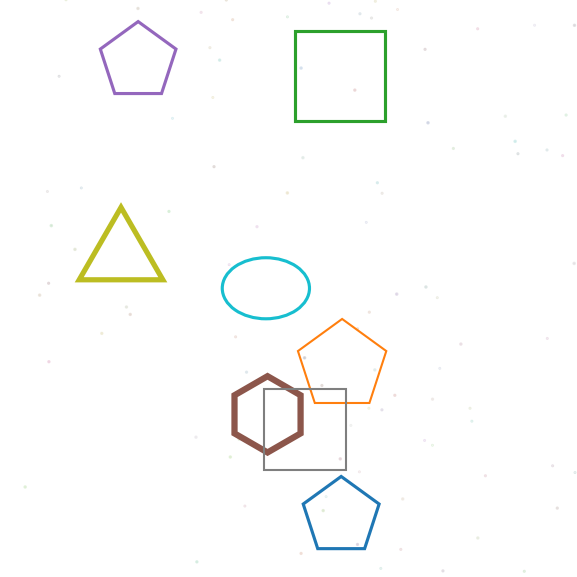[{"shape": "pentagon", "thickness": 1.5, "radius": 0.35, "center": [0.591, 0.105]}, {"shape": "pentagon", "thickness": 1, "radius": 0.4, "center": [0.592, 0.366]}, {"shape": "square", "thickness": 1.5, "radius": 0.39, "center": [0.589, 0.868]}, {"shape": "pentagon", "thickness": 1.5, "radius": 0.34, "center": [0.239, 0.893]}, {"shape": "hexagon", "thickness": 3, "radius": 0.33, "center": [0.463, 0.282]}, {"shape": "square", "thickness": 1, "radius": 0.35, "center": [0.528, 0.256]}, {"shape": "triangle", "thickness": 2.5, "radius": 0.42, "center": [0.21, 0.556]}, {"shape": "oval", "thickness": 1.5, "radius": 0.38, "center": [0.46, 0.5]}]